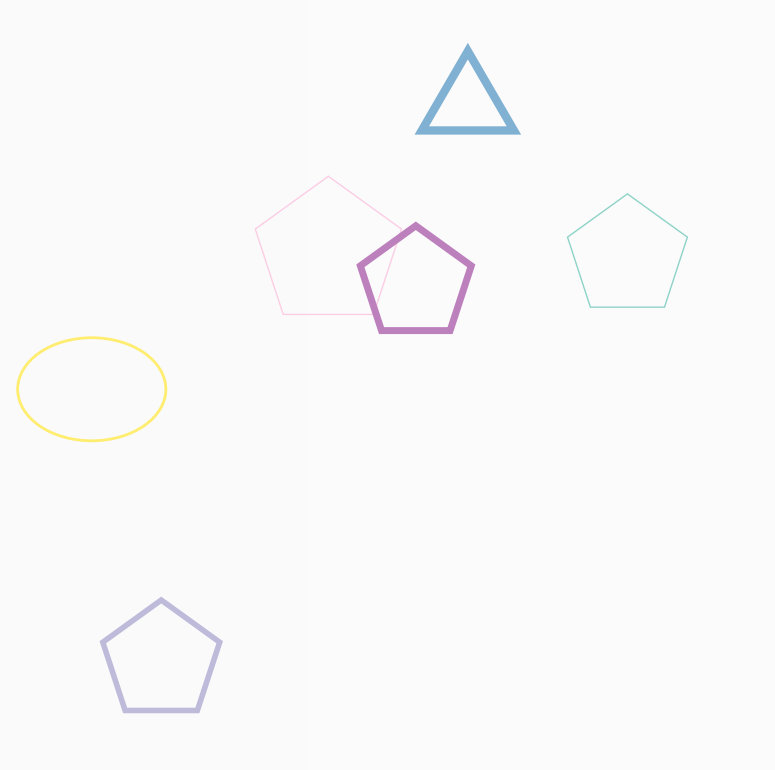[{"shape": "pentagon", "thickness": 0.5, "radius": 0.41, "center": [0.81, 0.667]}, {"shape": "pentagon", "thickness": 2, "radius": 0.4, "center": [0.208, 0.141]}, {"shape": "triangle", "thickness": 3, "radius": 0.34, "center": [0.604, 0.865]}, {"shape": "pentagon", "thickness": 0.5, "radius": 0.5, "center": [0.424, 0.672]}, {"shape": "pentagon", "thickness": 2.5, "radius": 0.38, "center": [0.537, 0.632]}, {"shape": "oval", "thickness": 1, "radius": 0.48, "center": [0.118, 0.494]}]